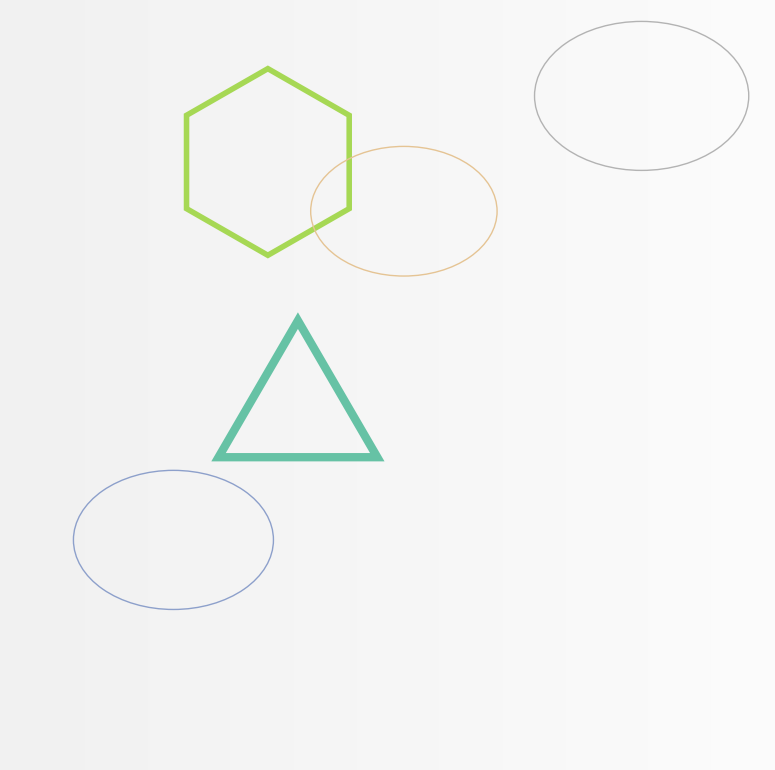[{"shape": "triangle", "thickness": 3, "radius": 0.59, "center": [0.384, 0.465]}, {"shape": "oval", "thickness": 0.5, "radius": 0.65, "center": [0.224, 0.299]}, {"shape": "hexagon", "thickness": 2, "radius": 0.61, "center": [0.346, 0.79]}, {"shape": "oval", "thickness": 0.5, "radius": 0.6, "center": [0.521, 0.726]}, {"shape": "oval", "thickness": 0.5, "radius": 0.69, "center": [0.828, 0.875]}]